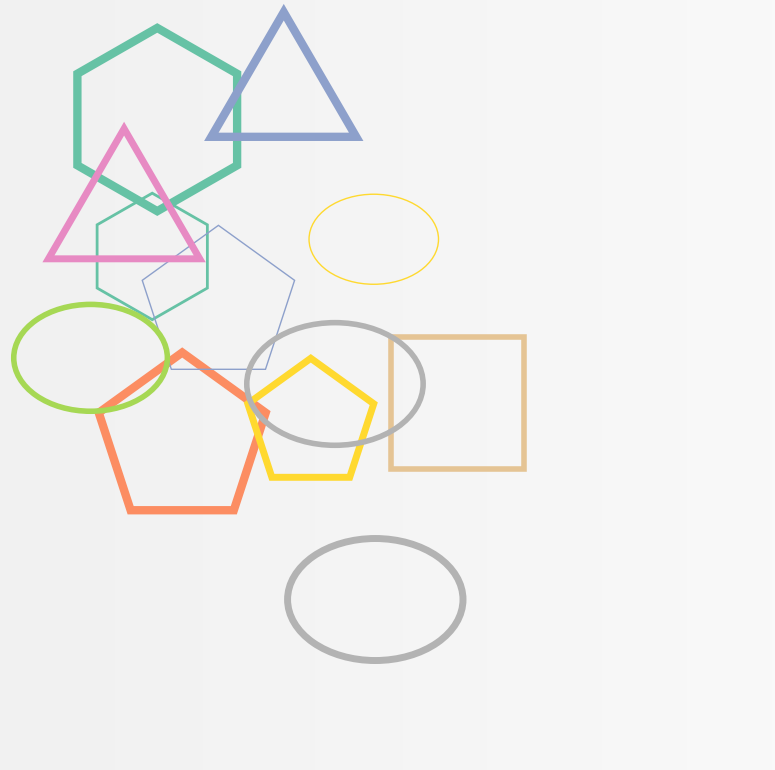[{"shape": "hexagon", "thickness": 3, "radius": 0.59, "center": [0.203, 0.845]}, {"shape": "hexagon", "thickness": 1, "radius": 0.41, "center": [0.196, 0.667]}, {"shape": "pentagon", "thickness": 3, "radius": 0.57, "center": [0.235, 0.429]}, {"shape": "pentagon", "thickness": 0.5, "radius": 0.52, "center": [0.282, 0.604]}, {"shape": "triangle", "thickness": 3, "radius": 0.54, "center": [0.366, 0.876]}, {"shape": "triangle", "thickness": 2.5, "radius": 0.56, "center": [0.16, 0.72]}, {"shape": "oval", "thickness": 2, "radius": 0.5, "center": [0.117, 0.535]}, {"shape": "pentagon", "thickness": 2.5, "radius": 0.43, "center": [0.401, 0.449]}, {"shape": "oval", "thickness": 0.5, "radius": 0.42, "center": [0.482, 0.689]}, {"shape": "square", "thickness": 2, "radius": 0.43, "center": [0.59, 0.477]}, {"shape": "oval", "thickness": 2, "radius": 0.57, "center": [0.432, 0.501]}, {"shape": "oval", "thickness": 2.5, "radius": 0.57, "center": [0.484, 0.221]}]